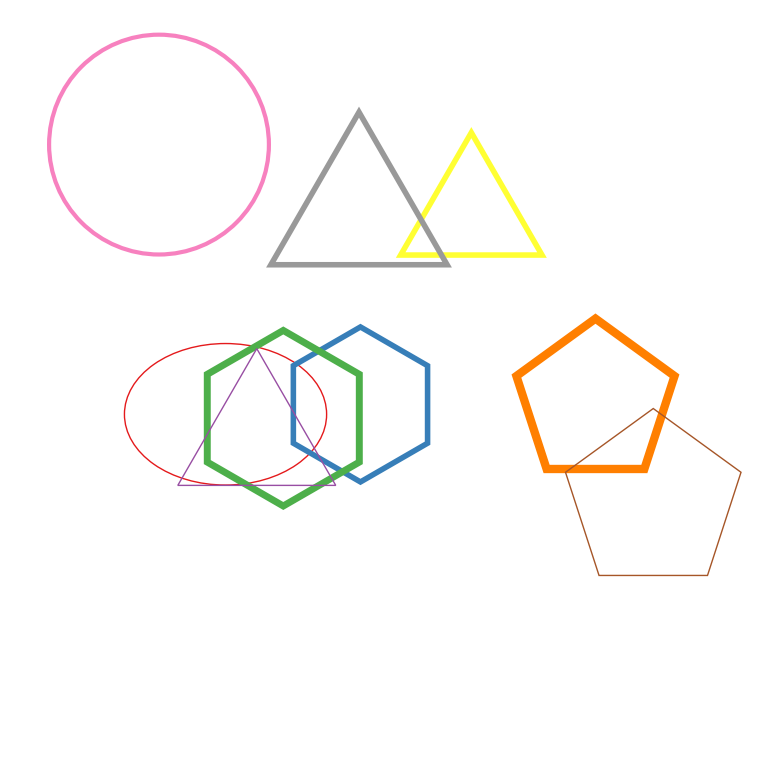[{"shape": "oval", "thickness": 0.5, "radius": 0.66, "center": [0.293, 0.462]}, {"shape": "hexagon", "thickness": 2, "radius": 0.5, "center": [0.468, 0.475]}, {"shape": "hexagon", "thickness": 2.5, "radius": 0.57, "center": [0.368, 0.457]}, {"shape": "triangle", "thickness": 0.5, "radius": 0.59, "center": [0.333, 0.429]}, {"shape": "pentagon", "thickness": 3, "radius": 0.54, "center": [0.773, 0.478]}, {"shape": "triangle", "thickness": 2, "radius": 0.53, "center": [0.612, 0.722]}, {"shape": "pentagon", "thickness": 0.5, "radius": 0.6, "center": [0.848, 0.35]}, {"shape": "circle", "thickness": 1.5, "radius": 0.71, "center": [0.206, 0.812]}, {"shape": "triangle", "thickness": 2, "radius": 0.66, "center": [0.466, 0.722]}]